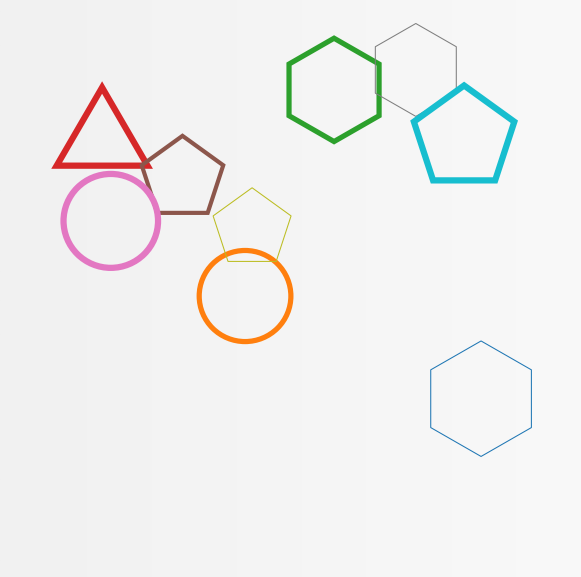[{"shape": "hexagon", "thickness": 0.5, "radius": 0.5, "center": [0.828, 0.309]}, {"shape": "circle", "thickness": 2.5, "radius": 0.39, "center": [0.422, 0.487]}, {"shape": "hexagon", "thickness": 2.5, "radius": 0.45, "center": [0.575, 0.843]}, {"shape": "triangle", "thickness": 3, "radius": 0.45, "center": [0.176, 0.757]}, {"shape": "pentagon", "thickness": 2, "radius": 0.37, "center": [0.314, 0.69]}, {"shape": "circle", "thickness": 3, "radius": 0.41, "center": [0.191, 0.617]}, {"shape": "hexagon", "thickness": 0.5, "radius": 0.4, "center": [0.715, 0.878]}, {"shape": "pentagon", "thickness": 0.5, "radius": 0.35, "center": [0.434, 0.603]}, {"shape": "pentagon", "thickness": 3, "radius": 0.45, "center": [0.798, 0.76]}]